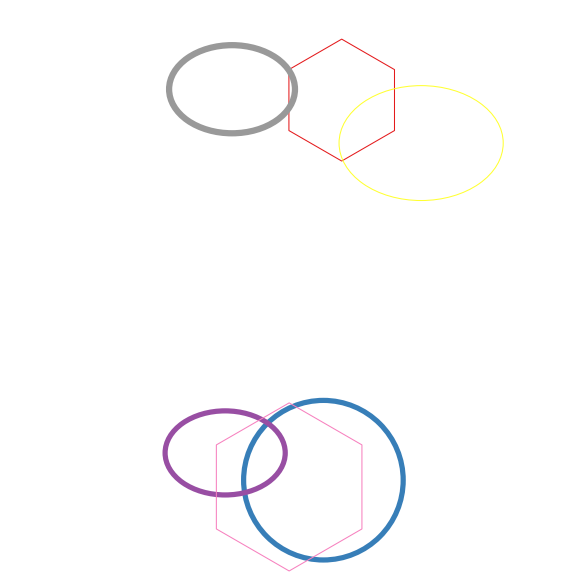[{"shape": "hexagon", "thickness": 0.5, "radius": 0.53, "center": [0.592, 0.826]}, {"shape": "circle", "thickness": 2.5, "radius": 0.69, "center": [0.56, 0.168]}, {"shape": "oval", "thickness": 2.5, "radius": 0.52, "center": [0.39, 0.215]}, {"shape": "oval", "thickness": 0.5, "radius": 0.71, "center": [0.729, 0.751]}, {"shape": "hexagon", "thickness": 0.5, "radius": 0.73, "center": [0.501, 0.156]}, {"shape": "oval", "thickness": 3, "radius": 0.54, "center": [0.402, 0.845]}]